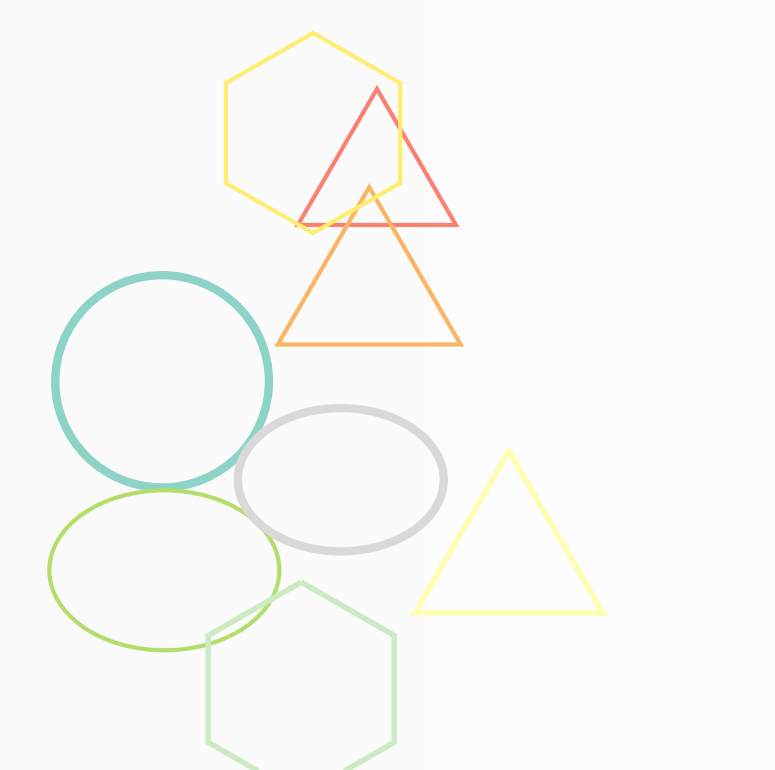[{"shape": "circle", "thickness": 3, "radius": 0.69, "center": [0.209, 0.505]}, {"shape": "triangle", "thickness": 2, "radius": 0.7, "center": [0.657, 0.274]}, {"shape": "triangle", "thickness": 1.5, "radius": 0.59, "center": [0.486, 0.767]}, {"shape": "triangle", "thickness": 1.5, "radius": 0.68, "center": [0.476, 0.621]}, {"shape": "oval", "thickness": 1.5, "radius": 0.74, "center": [0.212, 0.259]}, {"shape": "oval", "thickness": 3, "radius": 0.66, "center": [0.44, 0.377]}, {"shape": "hexagon", "thickness": 2, "radius": 0.69, "center": [0.389, 0.105]}, {"shape": "hexagon", "thickness": 1.5, "radius": 0.65, "center": [0.404, 0.827]}]